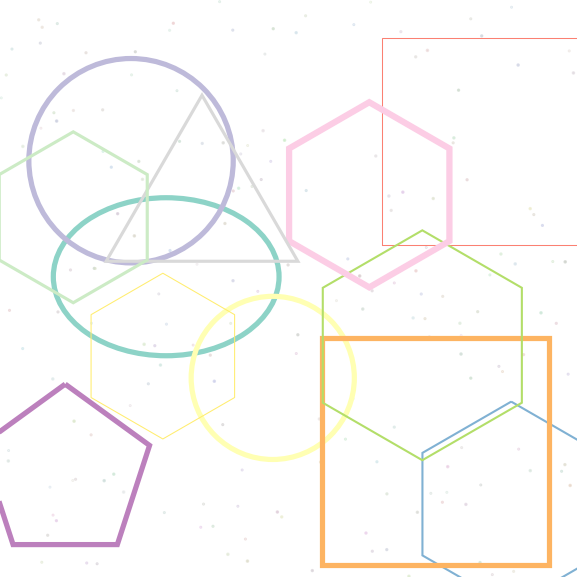[{"shape": "oval", "thickness": 2.5, "radius": 0.98, "center": [0.288, 0.52]}, {"shape": "circle", "thickness": 2.5, "radius": 0.71, "center": [0.472, 0.345]}, {"shape": "circle", "thickness": 2.5, "radius": 0.88, "center": [0.227, 0.721]}, {"shape": "square", "thickness": 0.5, "radius": 0.9, "center": [0.841, 0.754]}, {"shape": "hexagon", "thickness": 1, "radius": 0.89, "center": [0.885, 0.126]}, {"shape": "square", "thickness": 2.5, "radius": 0.98, "center": [0.754, 0.217]}, {"shape": "hexagon", "thickness": 1, "radius": 1.0, "center": [0.731, 0.401]}, {"shape": "hexagon", "thickness": 3, "radius": 0.8, "center": [0.639, 0.662]}, {"shape": "triangle", "thickness": 1.5, "radius": 0.96, "center": [0.35, 0.643]}, {"shape": "pentagon", "thickness": 2.5, "radius": 0.77, "center": [0.113, 0.18]}, {"shape": "hexagon", "thickness": 1.5, "radius": 0.74, "center": [0.127, 0.623]}, {"shape": "hexagon", "thickness": 0.5, "radius": 0.72, "center": [0.282, 0.383]}]